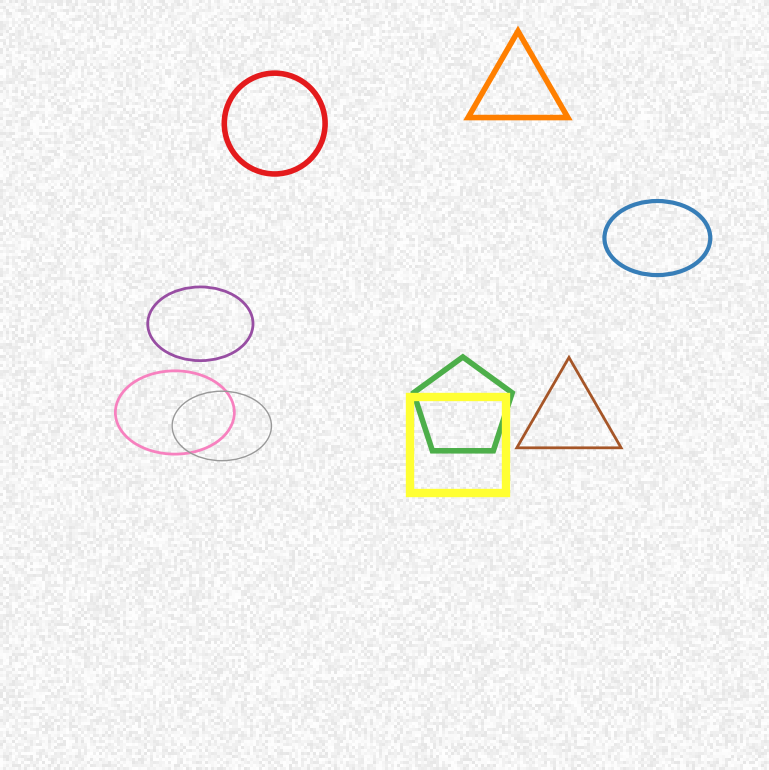[{"shape": "circle", "thickness": 2, "radius": 0.33, "center": [0.357, 0.84]}, {"shape": "oval", "thickness": 1.5, "radius": 0.34, "center": [0.854, 0.691]}, {"shape": "pentagon", "thickness": 2, "radius": 0.34, "center": [0.601, 0.469]}, {"shape": "oval", "thickness": 1, "radius": 0.34, "center": [0.26, 0.579]}, {"shape": "triangle", "thickness": 2, "radius": 0.37, "center": [0.673, 0.885]}, {"shape": "square", "thickness": 3, "radius": 0.31, "center": [0.595, 0.422]}, {"shape": "triangle", "thickness": 1, "radius": 0.39, "center": [0.739, 0.458]}, {"shape": "oval", "thickness": 1, "radius": 0.39, "center": [0.227, 0.464]}, {"shape": "oval", "thickness": 0.5, "radius": 0.32, "center": [0.288, 0.447]}]